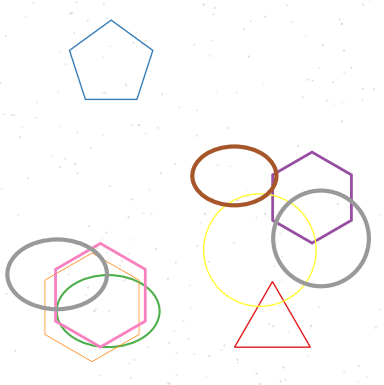[{"shape": "triangle", "thickness": 1, "radius": 0.57, "center": [0.708, 0.155]}, {"shape": "pentagon", "thickness": 1, "radius": 0.57, "center": [0.289, 0.834]}, {"shape": "oval", "thickness": 1.5, "radius": 0.67, "center": [0.281, 0.192]}, {"shape": "hexagon", "thickness": 2, "radius": 0.59, "center": [0.81, 0.487]}, {"shape": "hexagon", "thickness": 0.5, "radius": 0.71, "center": [0.239, 0.202]}, {"shape": "circle", "thickness": 1, "radius": 0.73, "center": [0.675, 0.35]}, {"shape": "oval", "thickness": 3, "radius": 0.55, "center": [0.609, 0.543]}, {"shape": "hexagon", "thickness": 2, "radius": 0.67, "center": [0.261, 0.233]}, {"shape": "circle", "thickness": 3, "radius": 0.62, "center": [0.834, 0.381]}, {"shape": "oval", "thickness": 3, "radius": 0.65, "center": [0.148, 0.287]}]